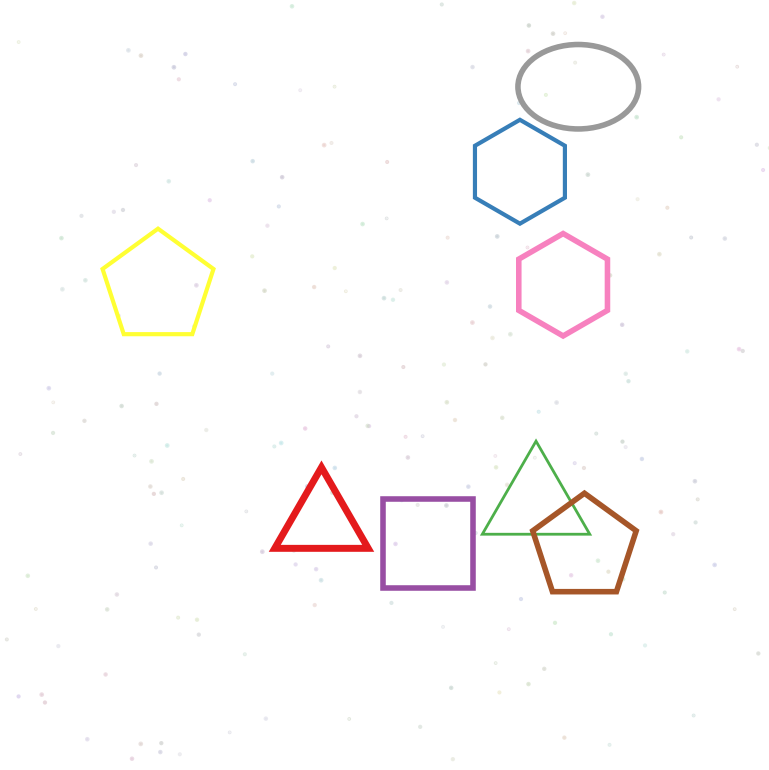[{"shape": "triangle", "thickness": 2.5, "radius": 0.35, "center": [0.418, 0.323]}, {"shape": "hexagon", "thickness": 1.5, "radius": 0.34, "center": [0.675, 0.777]}, {"shape": "triangle", "thickness": 1, "radius": 0.4, "center": [0.696, 0.346]}, {"shape": "square", "thickness": 2, "radius": 0.29, "center": [0.556, 0.294]}, {"shape": "pentagon", "thickness": 1.5, "radius": 0.38, "center": [0.205, 0.627]}, {"shape": "pentagon", "thickness": 2, "radius": 0.35, "center": [0.759, 0.289]}, {"shape": "hexagon", "thickness": 2, "radius": 0.33, "center": [0.731, 0.63]}, {"shape": "oval", "thickness": 2, "radius": 0.39, "center": [0.751, 0.887]}]